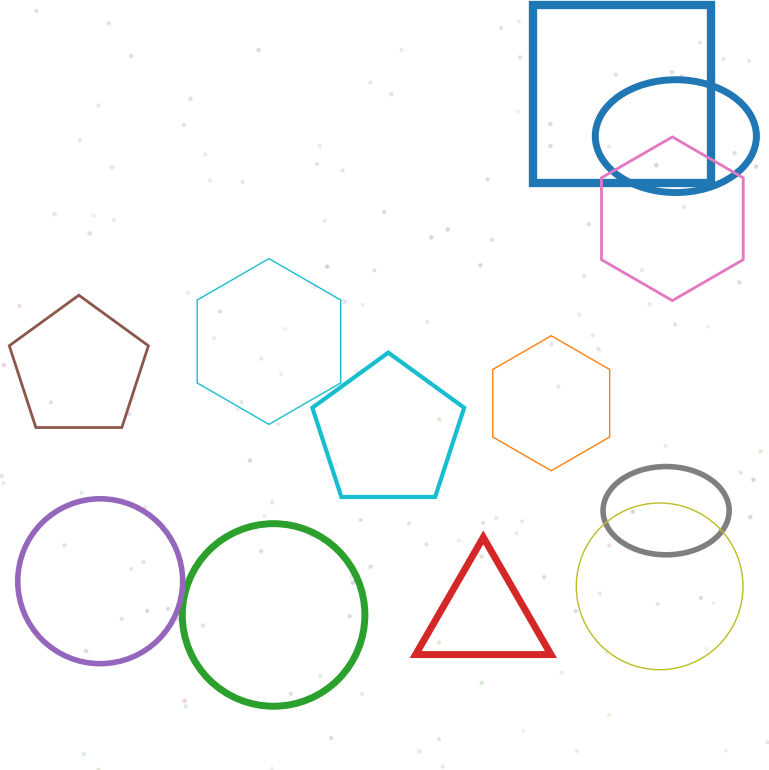[{"shape": "square", "thickness": 3, "radius": 0.58, "center": [0.808, 0.878]}, {"shape": "oval", "thickness": 2.5, "radius": 0.52, "center": [0.878, 0.823]}, {"shape": "hexagon", "thickness": 0.5, "radius": 0.44, "center": [0.716, 0.476]}, {"shape": "circle", "thickness": 2.5, "radius": 0.59, "center": [0.355, 0.201]}, {"shape": "triangle", "thickness": 2.5, "radius": 0.51, "center": [0.628, 0.201]}, {"shape": "circle", "thickness": 2, "radius": 0.54, "center": [0.13, 0.245]}, {"shape": "pentagon", "thickness": 1, "radius": 0.47, "center": [0.102, 0.522]}, {"shape": "hexagon", "thickness": 1, "radius": 0.53, "center": [0.873, 0.716]}, {"shape": "oval", "thickness": 2, "radius": 0.41, "center": [0.865, 0.337]}, {"shape": "circle", "thickness": 0.5, "radius": 0.54, "center": [0.857, 0.239]}, {"shape": "hexagon", "thickness": 0.5, "radius": 0.54, "center": [0.349, 0.557]}, {"shape": "pentagon", "thickness": 1.5, "radius": 0.52, "center": [0.504, 0.438]}]